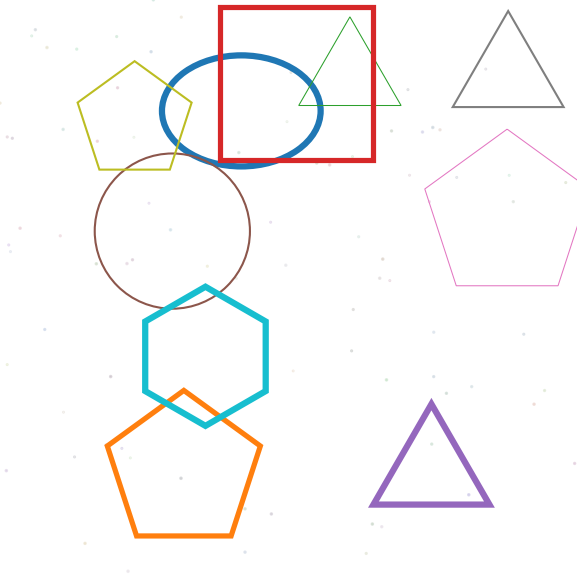[{"shape": "oval", "thickness": 3, "radius": 0.69, "center": [0.418, 0.807]}, {"shape": "pentagon", "thickness": 2.5, "radius": 0.7, "center": [0.318, 0.184]}, {"shape": "triangle", "thickness": 0.5, "radius": 0.51, "center": [0.606, 0.868]}, {"shape": "square", "thickness": 2.5, "radius": 0.66, "center": [0.513, 0.855]}, {"shape": "triangle", "thickness": 3, "radius": 0.58, "center": [0.747, 0.183]}, {"shape": "circle", "thickness": 1, "radius": 0.67, "center": [0.298, 0.599]}, {"shape": "pentagon", "thickness": 0.5, "radius": 0.75, "center": [0.878, 0.626]}, {"shape": "triangle", "thickness": 1, "radius": 0.55, "center": [0.88, 0.869]}, {"shape": "pentagon", "thickness": 1, "radius": 0.52, "center": [0.233, 0.789]}, {"shape": "hexagon", "thickness": 3, "radius": 0.6, "center": [0.356, 0.382]}]